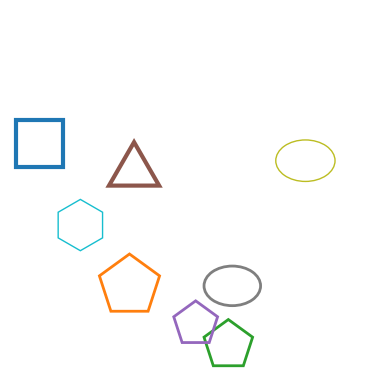[{"shape": "square", "thickness": 3, "radius": 0.3, "center": [0.103, 0.627]}, {"shape": "pentagon", "thickness": 2, "radius": 0.41, "center": [0.336, 0.258]}, {"shape": "pentagon", "thickness": 2, "radius": 0.33, "center": [0.593, 0.104]}, {"shape": "pentagon", "thickness": 2, "radius": 0.3, "center": [0.508, 0.159]}, {"shape": "triangle", "thickness": 3, "radius": 0.38, "center": [0.348, 0.556]}, {"shape": "oval", "thickness": 2, "radius": 0.37, "center": [0.603, 0.258]}, {"shape": "oval", "thickness": 1, "radius": 0.38, "center": [0.793, 0.583]}, {"shape": "hexagon", "thickness": 1, "radius": 0.33, "center": [0.209, 0.415]}]